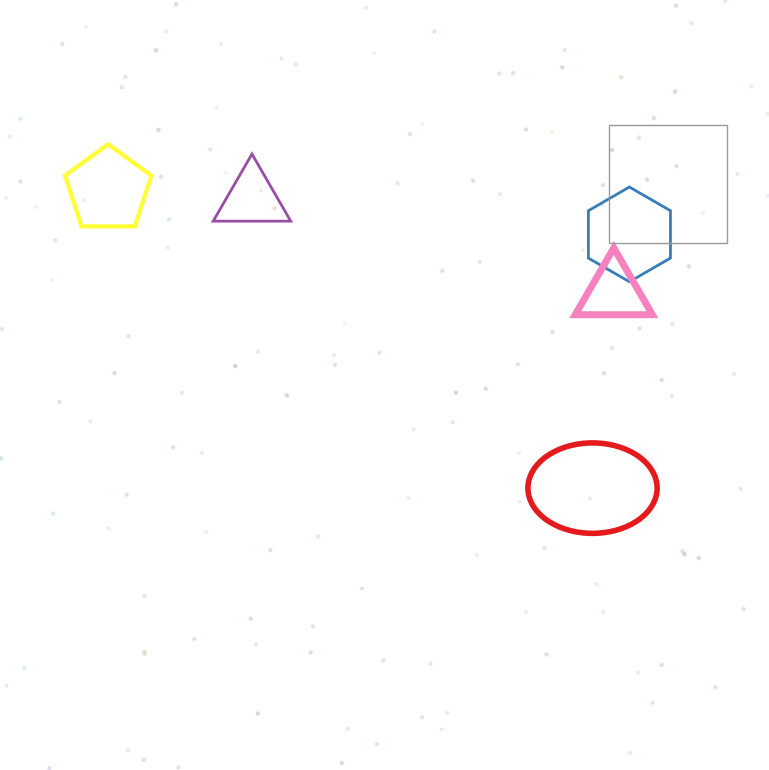[{"shape": "oval", "thickness": 2, "radius": 0.42, "center": [0.77, 0.366]}, {"shape": "hexagon", "thickness": 1, "radius": 0.31, "center": [0.817, 0.696]}, {"shape": "triangle", "thickness": 1, "radius": 0.29, "center": [0.327, 0.742]}, {"shape": "pentagon", "thickness": 1.5, "radius": 0.29, "center": [0.141, 0.754]}, {"shape": "triangle", "thickness": 2.5, "radius": 0.29, "center": [0.797, 0.62]}, {"shape": "square", "thickness": 0.5, "radius": 0.38, "center": [0.868, 0.761]}]